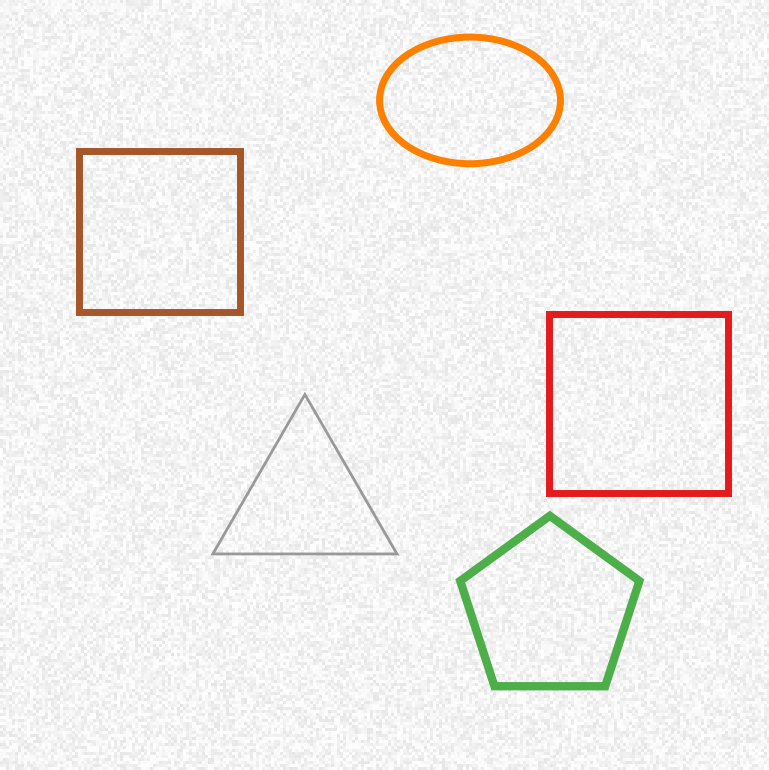[{"shape": "square", "thickness": 2.5, "radius": 0.58, "center": [0.83, 0.476]}, {"shape": "pentagon", "thickness": 3, "radius": 0.61, "center": [0.714, 0.208]}, {"shape": "oval", "thickness": 2.5, "radius": 0.59, "center": [0.61, 0.87]}, {"shape": "square", "thickness": 2.5, "radius": 0.52, "center": [0.207, 0.7]}, {"shape": "triangle", "thickness": 1, "radius": 0.69, "center": [0.396, 0.35]}]